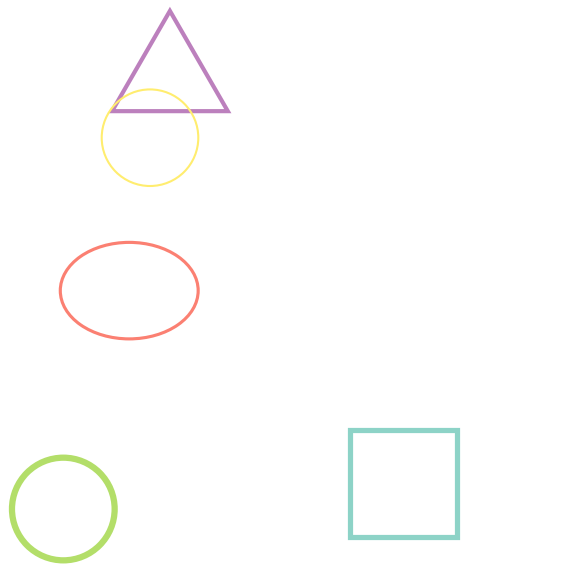[{"shape": "square", "thickness": 2.5, "radius": 0.46, "center": [0.699, 0.162]}, {"shape": "oval", "thickness": 1.5, "radius": 0.6, "center": [0.224, 0.496]}, {"shape": "circle", "thickness": 3, "radius": 0.44, "center": [0.11, 0.118]}, {"shape": "triangle", "thickness": 2, "radius": 0.58, "center": [0.294, 0.865]}, {"shape": "circle", "thickness": 1, "radius": 0.42, "center": [0.26, 0.761]}]